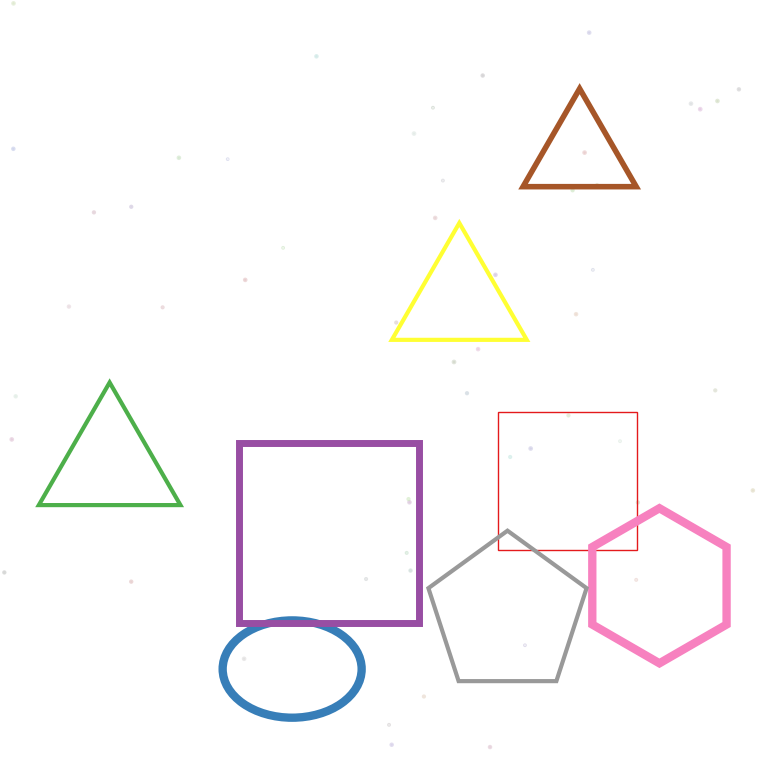[{"shape": "square", "thickness": 0.5, "radius": 0.45, "center": [0.737, 0.375]}, {"shape": "oval", "thickness": 3, "radius": 0.45, "center": [0.379, 0.131]}, {"shape": "triangle", "thickness": 1.5, "radius": 0.53, "center": [0.142, 0.397]}, {"shape": "square", "thickness": 2.5, "radius": 0.58, "center": [0.427, 0.308]}, {"shape": "triangle", "thickness": 1.5, "radius": 0.51, "center": [0.597, 0.609]}, {"shape": "triangle", "thickness": 2, "radius": 0.42, "center": [0.753, 0.8]}, {"shape": "hexagon", "thickness": 3, "radius": 0.5, "center": [0.856, 0.239]}, {"shape": "pentagon", "thickness": 1.5, "radius": 0.54, "center": [0.659, 0.203]}]